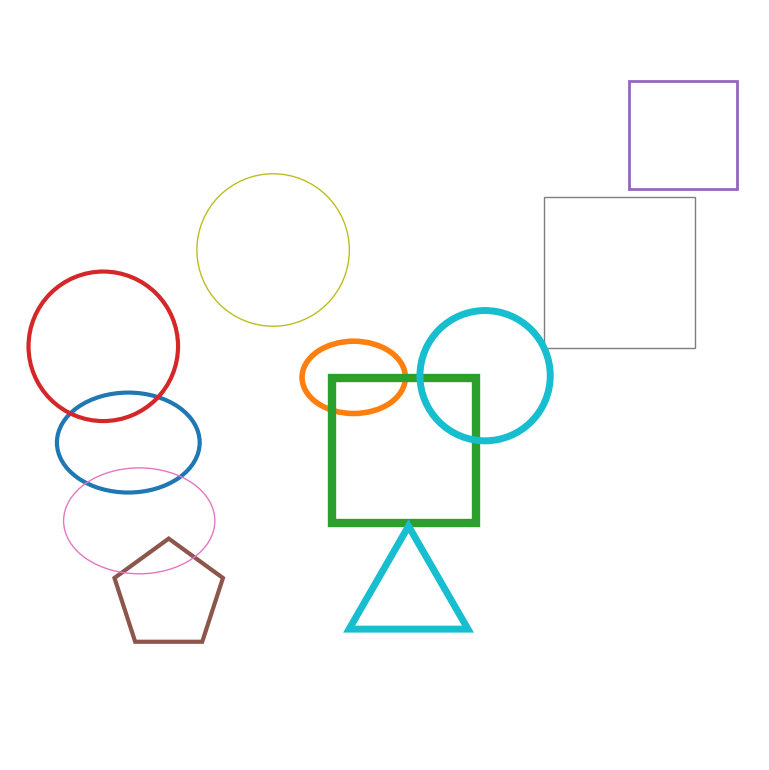[{"shape": "oval", "thickness": 1.5, "radius": 0.46, "center": [0.167, 0.425]}, {"shape": "oval", "thickness": 2, "radius": 0.34, "center": [0.459, 0.51]}, {"shape": "square", "thickness": 3, "radius": 0.47, "center": [0.525, 0.415]}, {"shape": "circle", "thickness": 1.5, "radius": 0.49, "center": [0.134, 0.55]}, {"shape": "square", "thickness": 1, "radius": 0.35, "center": [0.887, 0.824]}, {"shape": "pentagon", "thickness": 1.5, "radius": 0.37, "center": [0.219, 0.226]}, {"shape": "oval", "thickness": 0.5, "radius": 0.49, "center": [0.181, 0.324]}, {"shape": "square", "thickness": 0.5, "radius": 0.49, "center": [0.805, 0.646]}, {"shape": "circle", "thickness": 0.5, "radius": 0.5, "center": [0.355, 0.675]}, {"shape": "triangle", "thickness": 2.5, "radius": 0.45, "center": [0.531, 0.228]}, {"shape": "circle", "thickness": 2.5, "radius": 0.42, "center": [0.63, 0.512]}]